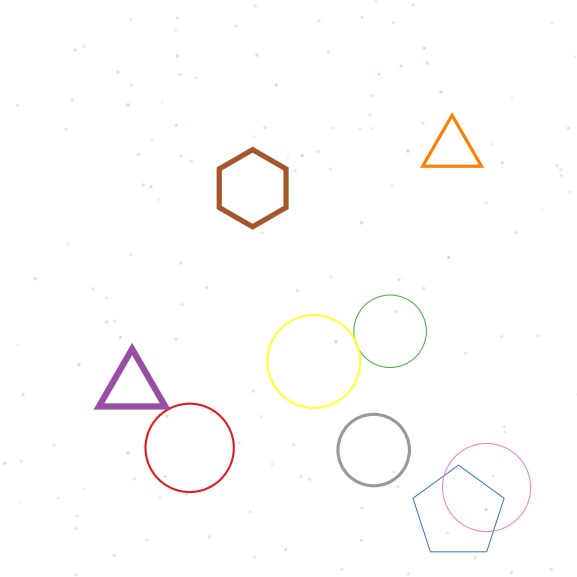[{"shape": "circle", "thickness": 1, "radius": 0.38, "center": [0.328, 0.224]}, {"shape": "pentagon", "thickness": 0.5, "radius": 0.41, "center": [0.794, 0.111]}, {"shape": "circle", "thickness": 0.5, "radius": 0.31, "center": [0.676, 0.426]}, {"shape": "triangle", "thickness": 3, "radius": 0.33, "center": [0.229, 0.328]}, {"shape": "triangle", "thickness": 1.5, "radius": 0.29, "center": [0.783, 0.741]}, {"shape": "circle", "thickness": 1, "radius": 0.4, "center": [0.543, 0.373]}, {"shape": "hexagon", "thickness": 2.5, "radius": 0.33, "center": [0.437, 0.673]}, {"shape": "circle", "thickness": 0.5, "radius": 0.38, "center": [0.843, 0.155]}, {"shape": "circle", "thickness": 1.5, "radius": 0.31, "center": [0.647, 0.22]}]